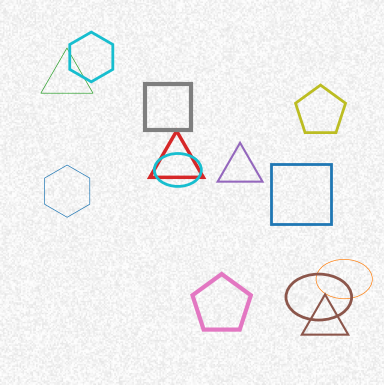[{"shape": "hexagon", "thickness": 0.5, "radius": 0.34, "center": [0.174, 0.503]}, {"shape": "square", "thickness": 2, "radius": 0.39, "center": [0.782, 0.496]}, {"shape": "oval", "thickness": 0.5, "radius": 0.37, "center": [0.894, 0.275]}, {"shape": "triangle", "thickness": 0.5, "radius": 0.39, "center": [0.174, 0.797]}, {"shape": "triangle", "thickness": 2.5, "radius": 0.4, "center": [0.459, 0.58]}, {"shape": "triangle", "thickness": 1.5, "radius": 0.34, "center": [0.624, 0.562]}, {"shape": "oval", "thickness": 2, "radius": 0.43, "center": [0.828, 0.228]}, {"shape": "triangle", "thickness": 1.5, "radius": 0.35, "center": [0.844, 0.166]}, {"shape": "pentagon", "thickness": 3, "radius": 0.4, "center": [0.576, 0.208]}, {"shape": "square", "thickness": 3, "radius": 0.3, "center": [0.437, 0.722]}, {"shape": "pentagon", "thickness": 2, "radius": 0.34, "center": [0.833, 0.711]}, {"shape": "hexagon", "thickness": 2, "radius": 0.32, "center": [0.237, 0.852]}, {"shape": "oval", "thickness": 2, "radius": 0.31, "center": [0.462, 0.559]}]